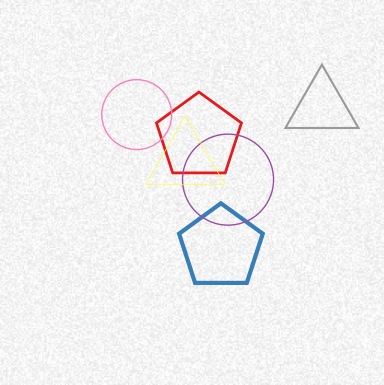[{"shape": "pentagon", "thickness": 2, "radius": 0.58, "center": [0.517, 0.645]}, {"shape": "pentagon", "thickness": 3, "radius": 0.57, "center": [0.574, 0.358]}, {"shape": "circle", "thickness": 1, "radius": 0.59, "center": [0.592, 0.533]}, {"shape": "triangle", "thickness": 0.5, "radius": 0.59, "center": [0.481, 0.581]}, {"shape": "circle", "thickness": 1, "radius": 0.45, "center": [0.355, 0.702]}, {"shape": "triangle", "thickness": 1.5, "radius": 0.55, "center": [0.836, 0.722]}]